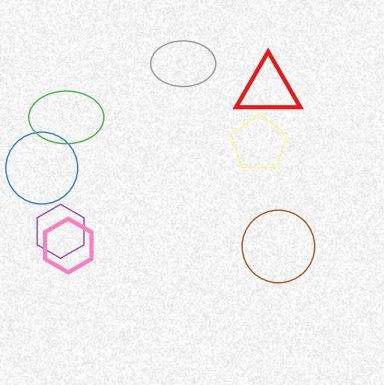[{"shape": "triangle", "thickness": 3, "radius": 0.48, "center": [0.697, 0.77]}, {"shape": "circle", "thickness": 1, "radius": 0.47, "center": [0.109, 0.563]}, {"shape": "oval", "thickness": 1, "radius": 0.49, "center": [0.172, 0.695]}, {"shape": "hexagon", "thickness": 1, "radius": 0.35, "center": [0.157, 0.399]}, {"shape": "pentagon", "thickness": 0.5, "radius": 0.38, "center": [0.673, 0.627]}, {"shape": "circle", "thickness": 1, "radius": 0.47, "center": [0.723, 0.36]}, {"shape": "hexagon", "thickness": 3, "radius": 0.35, "center": [0.177, 0.362]}, {"shape": "oval", "thickness": 1, "radius": 0.42, "center": [0.476, 0.835]}]